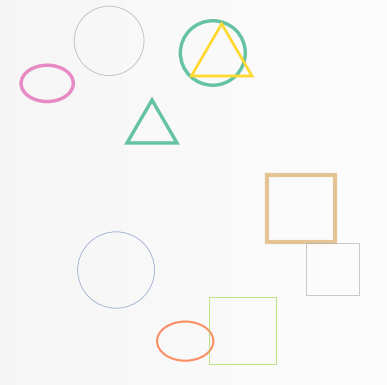[{"shape": "circle", "thickness": 2.5, "radius": 0.42, "center": [0.549, 0.862]}, {"shape": "triangle", "thickness": 2.5, "radius": 0.37, "center": [0.392, 0.666]}, {"shape": "oval", "thickness": 1.5, "radius": 0.36, "center": [0.478, 0.114]}, {"shape": "circle", "thickness": 0.5, "radius": 0.5, "center": [0.3, 0.299]}, {"shape": "oval", "thickness": 2.5, "radius": 0.34, "center": [0.122, 0.783]}, {"shape": "square", "thickness": 0.5, "radius": 0.43, "center": [0.627, 0.142]}, {"shape": "triangle", "thickness": 2, "radius": 0.45, "center": [0.572, 0.848]}, {"shape": "square", "thickness": 3, "radius": 0.44, "center": [0.778, 0.458]}, {"shape": "square", "thickness": 0.5, "radius": 0.34, "center": [0.859, 0.301]}, {"shape": "circle", "thickness": 0.5, "radius": 0.45, "center": [0.282, 0.894]}]